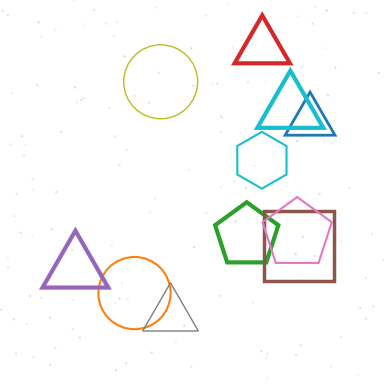[{"shape": "triangle", "thickness": 2, "radius": 0.37, "center": [0.805, 0.686]}, {"shape": "circle", "thickness": 1.5, "radius": 0.47, "center": [0.349, 0.239]}, {"shape": "pentagon", "thickness": 3, "radius": 0.43, "center": [0.641, 0.388]}, {"shape": "triangle", "thickness": 3, "radius": 0.41, "center": [0.681, 0.877]}, {"shape": "triangle", "thickness": 3, "radius": 0.49, "center": [0.196, 0.302]}, {"shape": "square", "thickness": 2.5, "radius": 0.46, "center": [0.777, 0.362]}, {"shape": "pentagon", "thickness": 1.5, "radius": 0.47, "center": [0.772, 0.394]}, {"shape": "triangle", "thickness": 1, "radius": 0.42, "center": [0.443, 0.182]}, {"shape": "circle", "thickness": 1, "radius": 0.48, "center": [0.417, 0.788]}, {"shape": "triangle", "thickness": 3, "radius": 0.49, "center": [0.754, 0.717]}, {"shape": "hexagon", "thickness": 1.5, "radius": 0.37, "center": [0.68, 0.584]}]